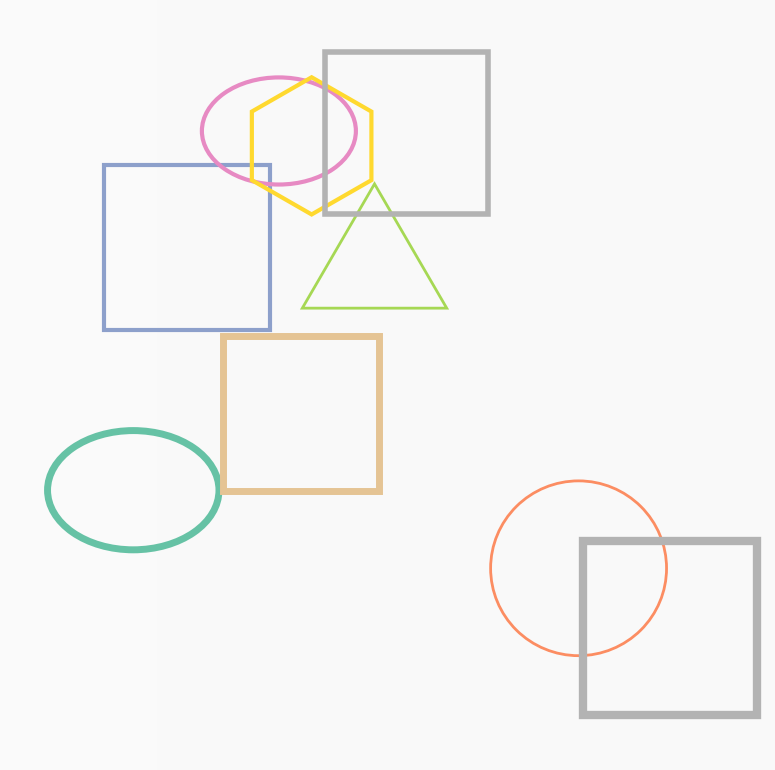[{"shape": "oval", "thickness": 2.5, "radius": 0.55, "center": [0.172, 0.363]}, {"shape": "circle", "thickness": 1, "radius": 0.57, "center": [0.747, 0.262]}, {"shape": "square", "thickness": 1.5, "radius": 0.54, "center": [0.242, 0.678]}, {"shape": "oval", "thickness": 1.5, "radius": 0.5, "center": [0.36, 0.83]}, {"shape": "triangle", "thickness": 1, "radius": 0.54, "center": [0.483, 0.654]}, {"shape": "hexagon", "thickness": 1.5, "radius": 0.45, "center": [0.402, 0.811]}, {"shape": "square", "thickness": 2.5, "radius": 0.5, "center": [0.389, 0.463]}, {"shape": "square", "thickness": 3, "radius": 0.56, "center": [0.865, 0.184]}, {"shape": "square", "thickness": 2, "radius": 0.53, "center": [0.524, 0.827]}]